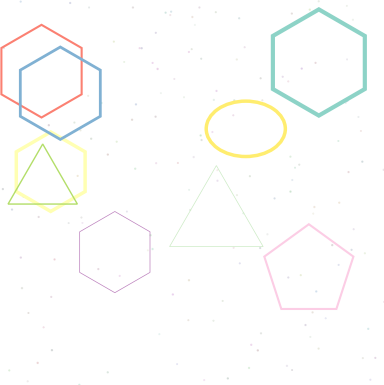[{"shape": "hexagon", "thickness": 3, "radius": 0.69, "center": [0.828, 0.838]}, {"shape": "hexagon", "thickness": 2.5, "radius": 0.52, "center": [0.132, 0.554]}, {"shape": "hexagon", "thickness": 1.5, "radius": 0.6, "center": [0.108, 0.815]}, {"shape": "hexagon", "thickness": 2, "radius": 0.6, "center": [0.157, 0.758]}, {"shape": "triangle", "thickness": 1, "radius": 0.52, "center": [0.111, 0.522]}, {"shape": "pentagon", "thickness": 1.5, "radius": 0.61, "center": [0.802, 0.296]}, {"shape": "hexagon", "thickness": 0.5, "radius": 0.53, "center": [0.298, 0.345]}, {"shape": "triangle", "thickness": 0.5, "radius": 0.7, "center": [0.562, 0.43]}, {"shape": "oval", "thickness": 2.5, "radius": 0.51, "center": [0.638, 0.665]}]